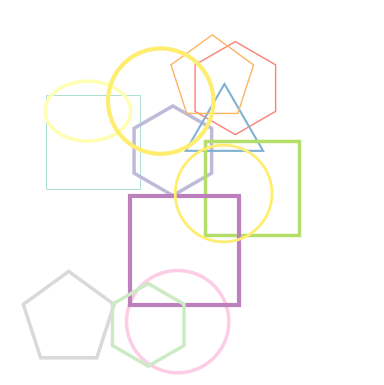[{"shape": "square", "thickness": 0.5, "radius": 0.61, "center": [0.241, 0.631]}, {"shape": "oval", "thickness": 2.5, "radius": 0.56, "center": [0.228, 0.711]}, {"shape": "hexagon", "thickness": 2.5, "radius": 0.58, "center": [0.449, 0.608]}, {"shape": "hexagon", "thickness": 1, "radius": 0.6, "center": [0.611, 0.771]}, {"shape": "triangle", "thickness": 1.5, "radius": 0.58, "center": [0.583, 0.666]}, {"shape": "pentagon", "thickness": 1, "radius": 0.56, "center": [0.551, 0.797]}, {"shape": "square", "thickness": 2.5, "radius": 0.61, "center": [0.655, 0.512]}, {"shape": "circle", "thickness": 2.5, "radius": 0.66, "center": [0.462, 0.165]}, {"shape": "pentagon", "thickness": 2.5, "radius": 0.62, "center": [0.178, 0.171]}, {"shape": "square", "thickness": 3, "radius": 0.71, "center": [0.48, 0.35]}, {"shape": "hexagon", "thickness": 2.5, "radius": 0.54, "center": [0.385, 0.156]}, {"shape": "circle", "thickness": 3, "radius": 0.68, "center": [0.418, 0.737]}, {"shape": "circle", "thickness": 2, "radius": 0.63, "center": [0.581, 0.497]}]